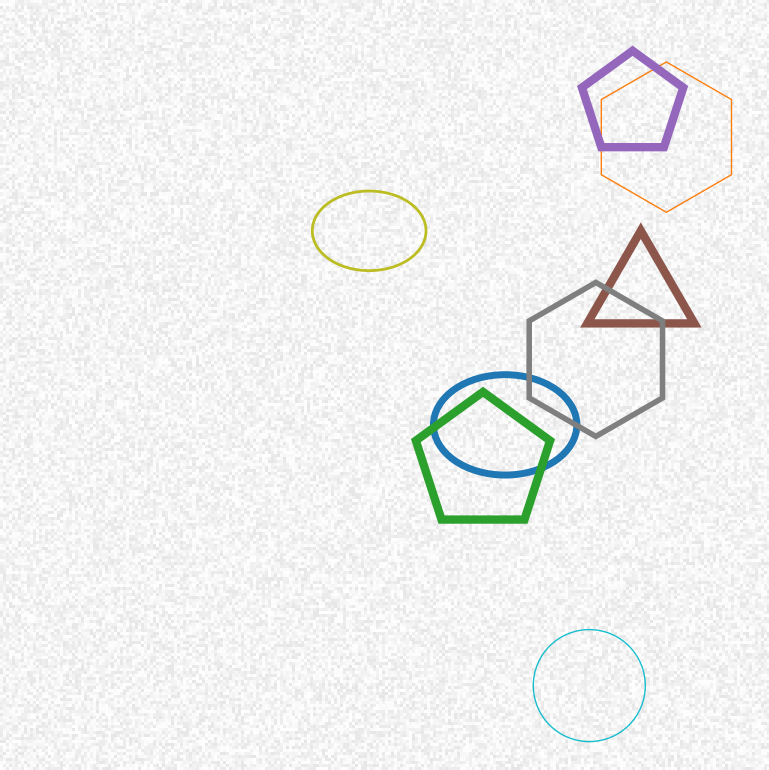[{"shape": "oval", "thickness": 2.5, "radius": 0.47, "center": [0.656, 0.448]}, {"shape": "hexagon", "thickness": 0.5, "radius": 0.49, "center": [0.865, 0.822]}, {"shape": "pentagon", "thickness": 3, "radius": 0.46, "center": [0.627, 0.399]}, {"shape": "pentagon", "thickness": 3, "radius": 0.35, "center": [0.822, 0.865]}, {"shape": "triangle", "thickness": 3, "radius": 0.4, "center": [0.832, 0.62]}, {"shape": "hexagon", "thickness": 2, "radius": 0.5, "center": [0.774, 0.533]}, {"shape": "oval", "thickness": 1, "radius": 0.37, "center": [0.479, 0.7]}, {"shape": "circle", "thickness": 0.5, "radius": 0.36, "center": [0.765, 0.11]}]